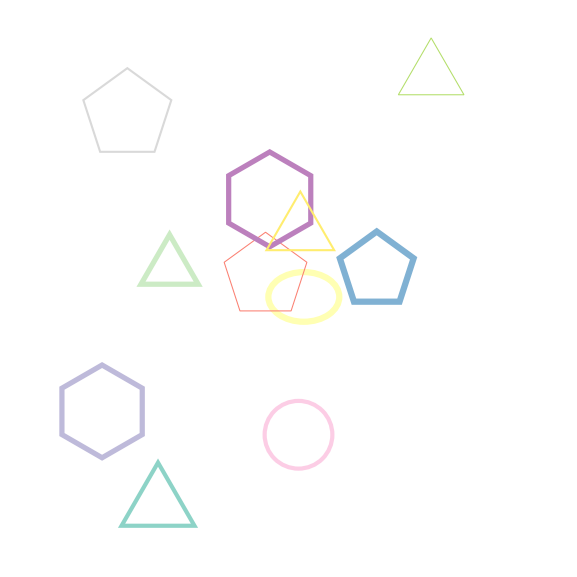[{"shape": "triangle", "thickness": 2, "radius": 0.36, "center": [0.274, 0.125]}, {"shape": "oval", "thickness": 3, "radius": 0.31, "center": [0.526, 0.485]}, {"shape": "hexagon", "thickness": 2.5, "radius": 0.4, "center": [0.177, 0.287]}, {"shape": "pentagon", "thickness": 0.5, "radius": 0.38, "center": [0.46, 0.522]}, {"shape": "pentagon", "thickness": 3, "radius": 0.34, "center": [0.652, 0.531]}, {"shape": "triangle", "thickness": 0.5, "radius": 0.33, "center": [0.747, 0.868]}, {"shape": "circle", "thickness": 2, "radius": 0.29, "center": [0.517, 0.246]}, {"shape": "pentagon", "thickness": 1, "radius": 0.4, "center": [0.22, 0.801]}, {"shape": "hexagon", "thickness": 2.5, "radius": 0.41, "center": [0.467, 0.654]}, {"shape": "triangle", "thickness": 2.5, "radius": 0.29, "center": [0.294, 0.536]}, {"shape": "triangle", "thickness": 1, "radius": 0.34, "center": [0.52, 0.6]}]